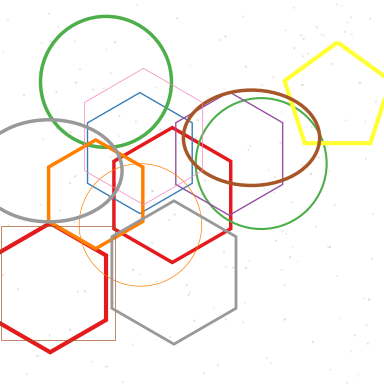[{"shape": "hexagon", "thickness": 2.5, "radius": 0.88, "center": [0.448, 0.493]}, {"shape": "hexagon", "thickness": 3, "radius": 0.84, "center": [0.13, 0.253]}, {"shape": "hexagon", "thickness": 1, "radius": 0.78, "center": [0.363, 0.602]}, {"shape": "circle", "thickness": 1.5, "radius": 0.85, "center": [0.678, 0.575]}, {"shape": "circle", "thickness": 2.5, "radius": 0.85, "center": [0.275, 0.787]}, {"shape": "hexagon", "thickness": 1, "radius": 0.8, "center": [0.595, 0.601]}, {"shape": "hexagon", "thickness": 2.5, "radius": 0.71, "center": [0.249, 0.495]}, {"shape": "circle", "thickness": 0.5, "radius": 0.8, "center": [0.365, 0.416]}, {"shape": "pentagon", "thickness": 3, "radius": 0.72, "center": [0.877, 0.745]}, {"shape": "square", "thickness": 0.5, "radius": 0.74, "center": [0.15, 0.265]}, {"shape": "oval", "thickness": 2.5, "radius": 0.88, "center": [0.653, 0.642]}, {"shape": "hexagon", "thickness": 0.5, "radius": 0.89, "center": [0.373, 0.645]}, {"shape": "hexagon", "thickness": 2, "radius": 0.93, "center": [0.452, 0.292]}, {"shape": "oval", "thickness": 2.5, "radius": 0.95, "center": [0.128, 0.556]}]